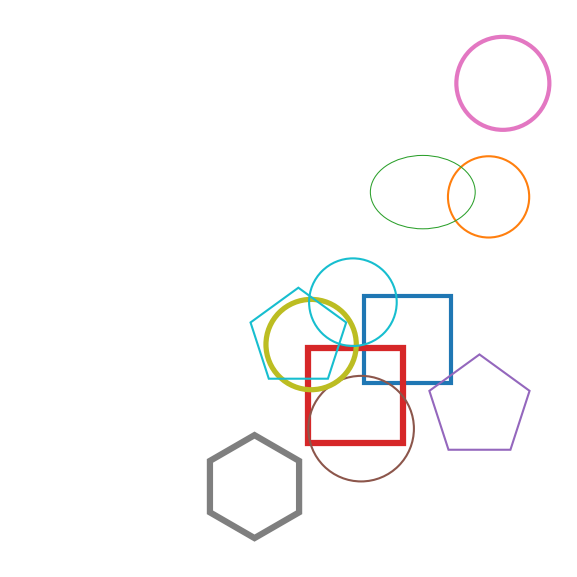[{"shape": "square", "thickness": 2, "radius": 0.38, "center": [0.706, 0.411]}, {"shape": "circle", "thickness": 1, "radius": 0.35, "center": [0.846, 0.658]}, {"shape": "oval", "thickness": 0.5, "radius": 0.45, "center": [0.732, 0.666]}, {"shape": "square", "thickness": 3, "radius": 0.41, "center": [0.615, 0.314]}, {"shape": "pentagon", "thickness": 1, "radius": 0.46, "center": [0.83, 0.294]}, {"shape": "circle", "thickness": 1, "radius": 0.46, "center": [0.625, 0.257]}, {"shape": "circle", "thickness": 2, "radius": 0.4, "center": [0.871, 0.855]}, {"shape": "hexagon", "thickness": 3, "radius": 0.45, "center": [0.441, 0.157]}, {"shape": "circle", "thickness": 2.5, "radius": 0.39, "center": [0.539, 0.403]}, {"shape": "pentagon", "thickness": 1, "radius": 0.44, "center": [0.517, 0.414]}, {"shape": "circle", "thickness": 1, "radius": 0.38, "center": [0.611, 0.476]}]